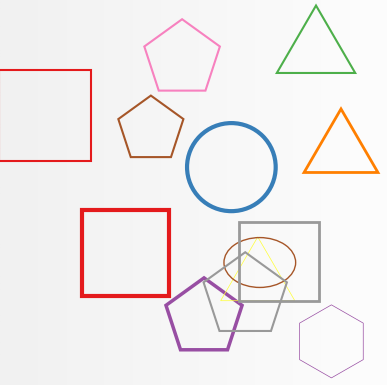[{"shape": "square", "thickness": 1.5, "radius": 0.6, "center": [0.117, 0.7]}, {"shape": "square", "thickness": 3, "radius": 0.56, "center": [0.323, 0.344]}, {"shape": "circle", "thickness": 3, "radius": 0.57, "center": [0.597, 0.566]}, {"shape": "triangle", "thickness": 1.5, "radius": 0.58, "center": [0.816, 0.869]}, {"shape": "hexagon", "thickness": 0.5, "radius": 0.47, "center": [0.855, 0.113]}, {"shape": "pentagon", "thickness": 2.5, "radius": 0.52, "center": [0.527, 0.175]}, {"shape": "triangle", "thickness": 2, "radius": 0.55, "center": [0.88, 0.607]}, {"shape": "triangle", "thickness": 0.5, "radius": 0.55, "center": [0.665, 0.274]}, {"shape": "oval", "thickness": 1, "radius": 0.46, "center": [0.67, 0.318]}, {"shape": "pentagon", "thickness": 1.5, "radius": 0.44, "center": [0.389, 0.663]}, {"shape": "pentagon", "thickness": 1.5, "radius": 0.51, "center": [0.47, 0.848]}, {"shape": "square", "thickness": 2, "radius": 0.52, "center": [0.719, 0.32]}, {"shape": "pentagon", "thickness": 1.5, "radius": 0.57, "center": [0.633, 0.232]}]